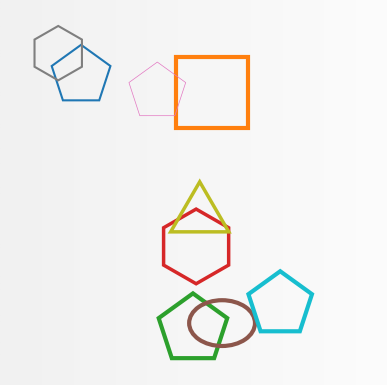[{"shape": "pentagon", "thickness": 1.5, "radius": 0.4, "center": [0.209, 0.804]}, {"shape": "square", "thickness": 3, "radius": 0.46, "center": [0.547, 0.76]}, {"shape": "pentagon", "thickness": 3, "radius": 0.46, "center": [0.498, 0.145]}, {"shape": "hexagon", "thickness": 2.5, "radius": 0.48, "center": [0.506, 0.36]}, {"shape": "oval", "thickness": 3, "radius": 0.42, "center": [0.573, 0.161]}, {"shape": "pentagon", "thickness": 0.5, "radius": 0.38, "center": [0.406, 0.762]}, {"shape": "hexagon", "thickness": 1.5, "radius": 0.35, "center": [0.15, 0.862]}, {"shape": "triangle", "thickness": 2.5, "radius": 0.43, "center": [0.515, 0.441]}, {"shape": "pentagon", "thickness": 3, "radius": 0.43, "center": [0.723, 0.209]}]